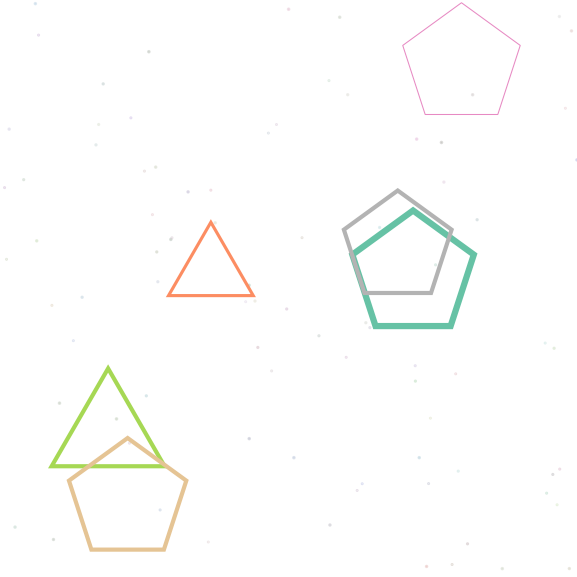[{"shape": "pentagon", "thickness": 3, "radius": 0.55, "center": [0.715, 0.524]}, {"shape": "triangle", "thickness": 1.5, "radius": 0.42, "center": [0.365, 0.53]}, {"shape": "pentagon", "thickness": 0.5, "radius": 0.53, "center": [0.799, 0.887]}, {"shape": "triangle", "thickness": 2, "radius": 0.56, "center": [0.187, 0.248]}, {"shape": "pentagon", "thickness": 2, "radius": 0.53, "center": [0.221, 0.134]}, {"shape": "pentagon", "thickness": 2, "radius": 0.49, "center": [0.689, 0.571]}]